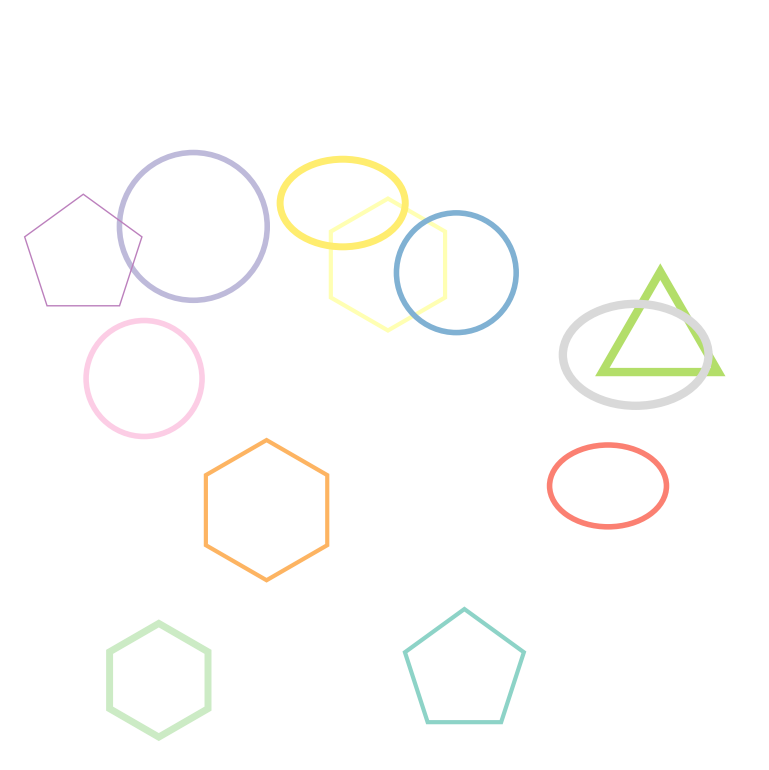[{"shape": "pentagon", "thickness": 1.5, "radius": 0.41, "center": [0.603, 0.128]}, {"shape": "hexagon", "thickness": 1.5, "radius": 0.43, "center": [0.504, 0.656]}, {"shape": "circle", "thickness": 2, "radius": 0.48, "center": [0.251, 0.706]}, {"shape": "oval", "thickness": 2, "radius": 0.38, "center": [0.79, 0.369]}, {"shape": "circle", "thickness": 2, "radius": 0.39, "center": [0.593, 0.646]}, {"shape": "hexagon", "thickness": 1.5, "radius": 0.46, "center": [0.346, 0.337]}, {"shape": "triangle", "thickness": 3, "radius": 0.43, "center": [0.858, 0.56]}, {"shape": "circle", "thickness": 2, "radius": 0.38, "center": [0.187, 0.508]}, {"shape": "oval", "thickness": 3, "radius": 0.47, "center": [0.826, 0.539]}, {"shape": "pentagon", "thickness": 0.5, "radius": 0.4, "center": [0.108, 0.668]}, {"shape": "hexagon", "thickness": 2.5, "radius": 0.37, "center": [0.206, 0.117]}, {"shape": "oval", "thickness": 2.5, "radius": 0.41, "center": [0.445, 0.736]}]